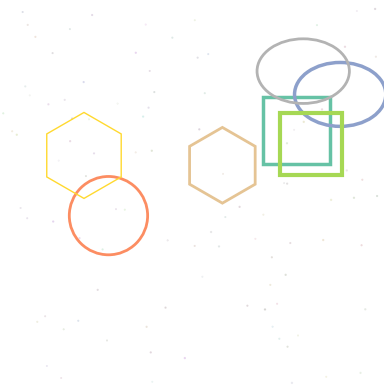[{"shape": "square", "thickness": 2.5, "radius": 0.44, "center": [0.77, 0.662]}, {"shape": "circle", "thickness": 2, "radius": 0.51, "center": [0.282, 0.44]}, {"shape": "oval", "thickness": 2.5, "radius": 0.59, "center": [0.884, 0.755]}, {"shape": "square", "thickness": 3, "radius": 0.41, "center": [0.808, 0.626]}, {"shape": "hexagon", "thickness": 1, "radius": 0.56, "center": [0.218, 0.596]}, {"shape": "hexagon", "thickness": 2, "radius": 0.49, "center": [0.578, 0.571]}, {"shape": "oval", "thickness": 2, "radius": 0.6, "center": [0.788, 0.815]}]